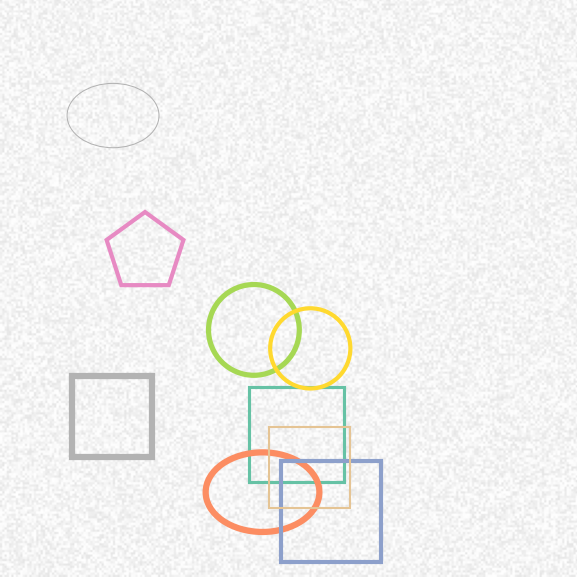[{"shape": "square", "thickness": 1.5, "radius": 0.41, "center": [0.513, 0.247]}, {"shape": "oval", "thickness": 3, "radius": 0.49, "center": [0.455, 0.147]}, {"shape": "square", "thickness": 2, "radius": 0.43, "center": [0.573, 0.114]}, {"shape": "pentagon", "thickness": 2, "radius": 0.35, "center": [0.251, 0.562]}, {"shape": "circle", "thickness": 2.5, "radius": 0.39, "center": [0.44, 0.428]}, {"shape": "circle", "thickness": 2, "radius": 0.35, "center": [0.537, 0.396]}, {"shape": "square", "thickness": 1, "radius": 0.35, "center": [0.535, 0.189]}, {"shape": "square", "thickness": 3, "radius": 0.35, "center": [0.194, 0.278]}, {"shape": "oval", "thickness": 0.5, "radius": 0.4, "center": [0.196, 0.799]}]